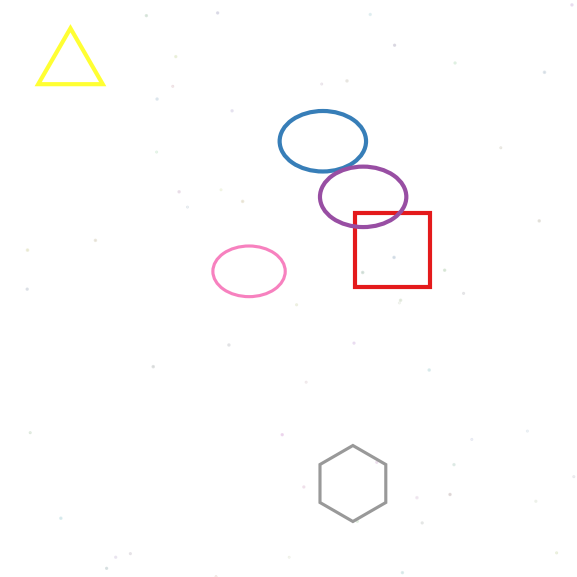[{"shape": "square", "thickness": 2, "radius": 0.32, "center": [0.68, 0.566]}, {"shape": "oval", "thickness": 2, "radius": 0.37, "center": [0.559, 0.755]}, {"shape": "oval", "thickness": 2, "radius": 0.37, "center": [0.629, 0.658]}, {"shape": "triangle", "thickness": 2, "radius": 0.32, "center": [0.122, 0.886]}, {"shape": "oval", "thickness": 1.5, "radius": 0.31, "center": [0.431, 0.529]}, {"shape": "hexagon", "thickness": 1.5, "radius": 0.33, "center": [0.611, 0.162]}]